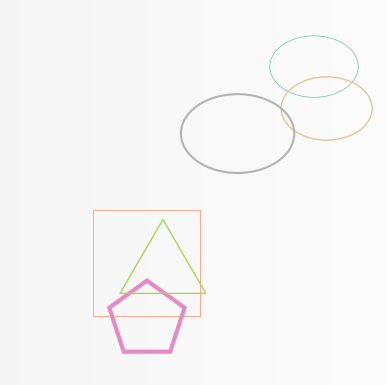[{"shape": "oval", "thickness": 0.5, "radius": 0.57, "center": [0.81, 0.827]}, {"shape": "square", "thickness": 0.5, "radius": 0.69, "center": [0.377, 0.317]}, {"shape": "pentagon", "thickness": 3, "radius": 0.51, "center": [0.379, 0.169]}, {"shape": "triangle", "thickness": 1, "radius": 0.64, "center": [0.42, 0.302]}, {"shape": "oval", "thickness": 1, "radius": 0.59, "center": [0.843, 0.718]}, {"shape": "oval", "thickness": 1.5, "radius": 0.73, "center": [0.613, 0.653]}]